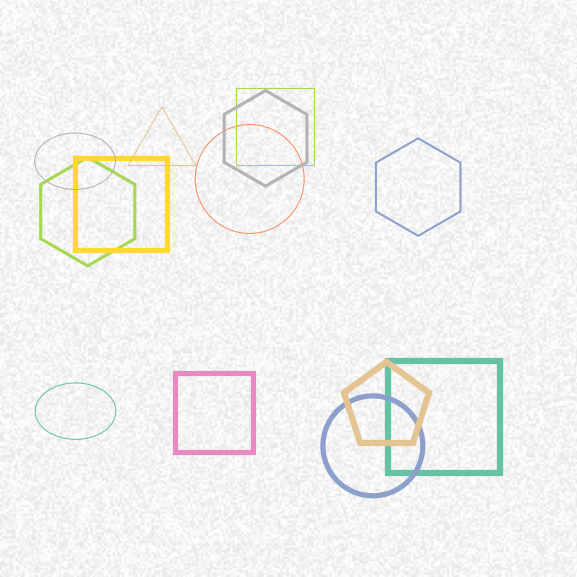[{"shape": "oval", "thickness": 0.5, "radius": 0.35, "center": [0.131, 0.287]}, {"shape": "square", "thickness": 3, "radius": 0.49, "center": [0.769, 0.277]}, {"shape": "circle", "thickness": 0.5, "radius": 0.47, "center": [0.432, 0.689]}, {"shape": "circle", "thickness": 2.5, "radius": 0.43, "center": [0.646, 0.227]}, {"shape": "hexagon", "thickness": 1, "radius": 0.42, "center": [0.724, 0.675]}, {"shape": "square", "thickness": 2.5, "radius": 0.34, "center": [0.37, 0.285]}, {"shape": "square", "thickness": 0.5, "radius": 0.34, "center": [0.476, 0.78]}, {"shape": "hexagon", "thickness": 1.5, "radius": 0.47, "center": [0.152, 0.633]}, {"shape": "square", "thickness": 2.5, "radius": 0.4, "center": [0.21, 0.646]}, {"shape": "triangle", "thickness": 0.5, "radius": 0.34, "center": [0.28, 0.746]}, {"shape": "pentagon", "thickness": 3, "radius": 0.39, "center": [0.669, 0.295]}, {"shape": "hexagon", "thickness": 1.5, "radius": 0.41, "center": [0.46, 0.76]}, {"shape": "oval", "thickness": 0.5, "radius": 0.35, "center": [0.13, 0.72]}]